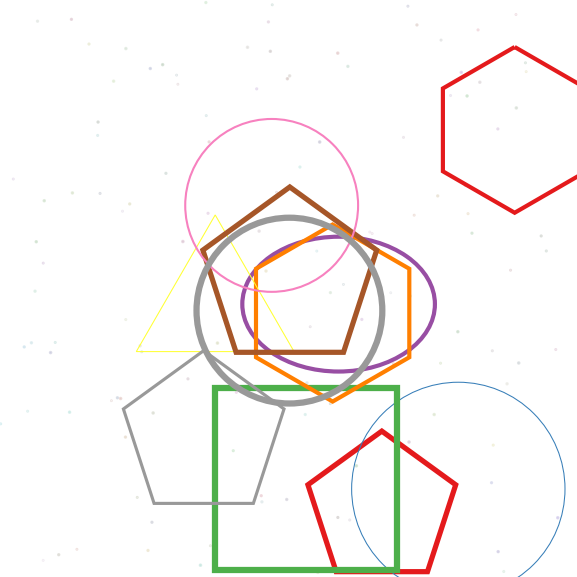[{"shape": "pentagon", "thickness": 2.5, "radius": 0.67, "center": [0.661, 0.118]}, {"shape": "hexagon", "thickness": 2, "radius": 0.72, "center": [0.891, 0.774]}, {"shape": "circle", "thickness": 0.5, "radius": 0.92, "center": [0.794, 0.153]}, {"shape": "square", "thickness": 3, "radius": 0.79, "center": [0.529, 0.17]}, {"shape": "oval", "thickness": 2, "radius": 0.83, "center": [0.586, 0.473]}, {"shape": "hexagon", "thickness": 2, "radius": 0.77, "center": [0.576, 0.457]}, {"shape": "triangle", "thickness": 0.5, "radius": 0.79, "center": [0.373, 0.469]}, {"shape": "pentagon", "thickness": 2.5, "radius": 0.79, "center": [0.502, 0.517]}, {"shape": "circle", "thickness": 1, "radius": 0.75, "center": [0.47, 0.643]}, {"shape": "pentagon", "thickness": 1.5, "radius": 0.73, "center": [0.353, 0.246]}, {"shape": "circle", "thickness": 3, "radius": 0.8, "center": [0.501, 0.461]}]